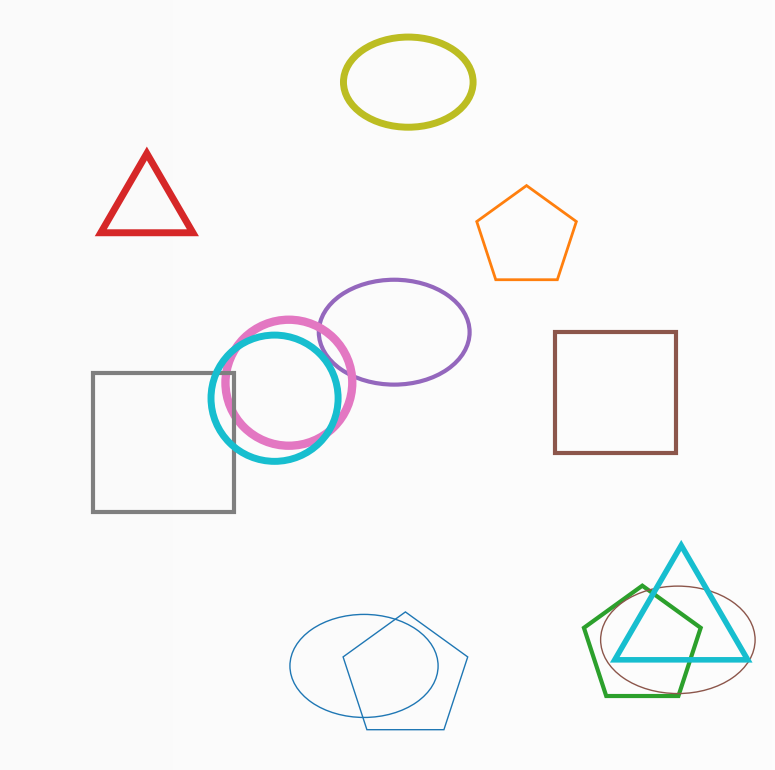[{"shape": "oval", "thickness": 0.5, "radius": 0.48, "center": [0.47, 0.135]}, {"shape": "pentagon", "thickness": 0.5, "radius": 0.42, "center": [0.523, 0.121]}, {"shape": "pentagon", "thickness": 1, "radius": 0.34, "center": [0.679, 0.691]}, {"shape": "pentagon", "thickness": 1.5, "radius": 0.4, "center": [0.829, 0.16]}, {"shape": "triangle", "thickness": 2.5, "radius": 0.34, "center": [0.189, 0.732]}, {"shape": "oval", "thickness": 1.5, "radius": 0.49, "center": [0.509, 0.569]}, {"shape": "oval", "thickness": 0.5, "radius": 0.5, "center": [0.875, 0.169]}, {"shape": "square", "thickness": 1.5, "radius": 0.39, "center": [0.795, 0.49]}, {"shape": "circle", "thickness": 3, "radius": 0.41, "center": [0.373, 0.503]}, {"shape": "square", "thickness": 1.5, "radius": 0.45, "center": [0.211, 0.425]}, {"shape": "oval", "thickness": 2.5, "radius": 0.42, "center": [0.527, 0.893]}, {"shape": "circle", "thickness": 2.5, "radius": 0.41, "center": [0.354, 0.483]}, {"shape": "triangle", "thickness": 2, "radius": 0.5, "center": [0.879, 0.193]}]